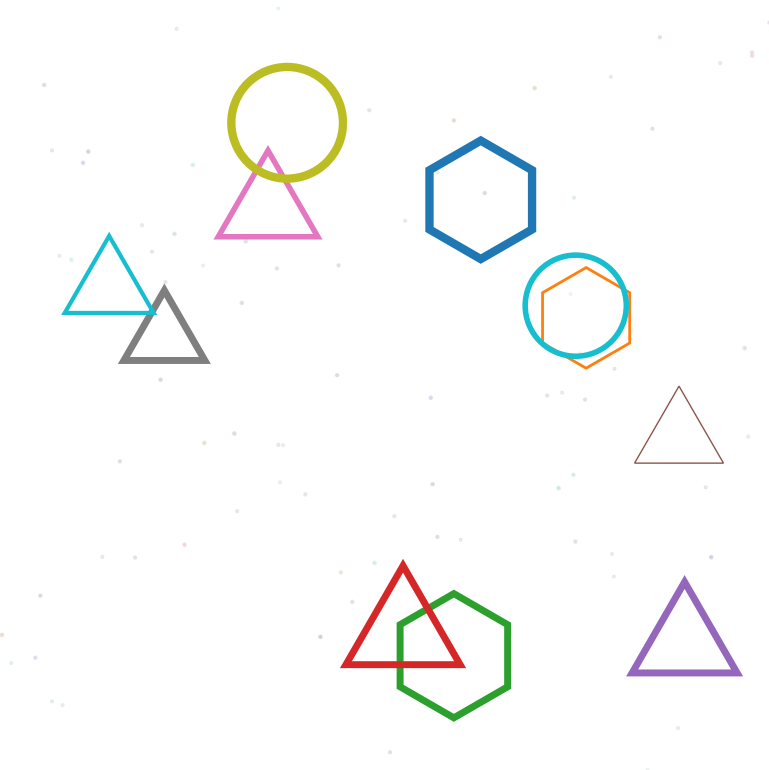[{"shape": "hexagon", "thickness": 3, "radius": 0.38, "center": [0.624, 0.74]}, {"shape": "hexagon", "thickness": 1, "radius": 0.33, "center": [0.761, 0.587]}, {"shape": "hexagon", "thickness": 2.5, "radius": 0.4, "center": [0.589, 0.148]}, {"shape": "triangle", "thickness": 2.5, "radius": 0.43, "center": [0.523, 0.18]}, {"shape": "triangle", "thickness": 2.5, "radius": 0.39, "center": [0.889, 0.165]}, {"shape": "triangle", "thickness": 0.5, "radius": 0.33, "center": [0.882, 0.432]}, {"shape": "triangle", "thickness": 2, "radius": 0.37, "center": [0.348, 0.73]}, {"shape": "triangle", "thickness": 2.5, "radius": 0.3, "center": [0.213, 0.562]}, {"shape": "circle", "thickness": 3, "radius": 0.36, "center": [0.373, 0.841]}, {"shape": "triangle", "thickness": 1.5, "radius": 0.33, "center": [0.142, 0.627]}, {"shape": "circle", "thickness": 2, "radius": 0.33, "center": [0.748, 0.603]}]